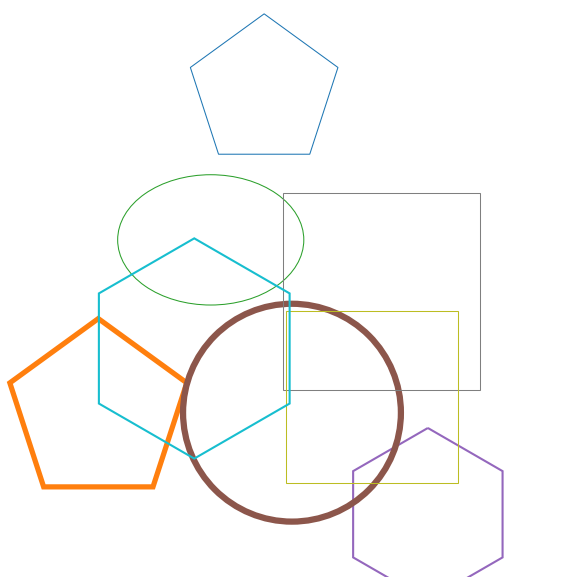[{"shape": "pentagon", "thickness": 0.5, "radius": 0.67, "center": [0.457, 0.841]}, {"shape": "pentagon", "thickness": 2.5, "radius": 0.81, "center": [0.17, 0.286]}, {"shape": "oval", "thickness": 0.5, "radius": 0.81, "center": [0.365, 0.584]}, {"shape": "hexagon", "thickness": 1, "radius": 0.75, "center": [0.741, 0.109]}, {"shape": "circle", "thickness": 3, "radius": 0.94, "center": [0.506, 0.285]}, {"shape": "square", "thickness": 0.5, "radius": 0.86, "center": [0.661, 0.494]}, {"shape": "square", "thickness": 0.5, "radius": 0.74, "center": [0.644, 0.312]}, {"shape": "hexagon", "thickness": 1, "radius": 0.95, "center": [0.336, 0.396]}]